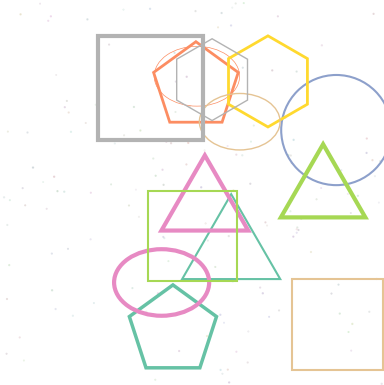[{"shape": "pentagon", "thickness": 2.5, "radius": 0.59, "center": [0.449, 0.141]}, {"shape": "triangle", "thickness": 1.5, "radius": 0.74, "center": [0.6, 0.349]}, {"shape": "pentagon", "thickness": 2, "radius": 0.58, "center": [0.509, 0.776]}, {"shape": "oval", "thickness": 0.5, "radius": 0.55, "center": [0.511, 0.802]}, {"shape": "circle", "thickness": 1.5, "radius": 0.72, "center": [0.873, 0.662]}, {"shape": "oval", "thickness": 3, "radius": 0.62, "center": [0.42, 0.266]}, {"shape": "triangle", "thickness": 3, "radius": 0.65, "center": [0.532, 0.466]}, {"shape": "square", "thickness": 1.5, "radius": 0.58, "center": [0.501, 0.387]}, {"shape": "triangle", "thickness": 3, "radius": 0.63, "center": [0.839, 0.499]}, {"shape": "hexagon", "thickness": 2, "radius": 0.59, "center": [0.696, 0.789]}, {"shape": "oval", "thickness": 1, "radius": 0.52, "center": [0.623, 0.684]}, {"shape": "square", "thickness": 1.5, "radius": 0.59, "center": [0.876, 0.157]}, {"shape": "hexagon", "thickness": 1, "radius": 0.53, "center": [0.551, 0.793]}, {"shape": "square", "thickness": 3, "radius": 0.68, "center": [0.391, 0.771]}]